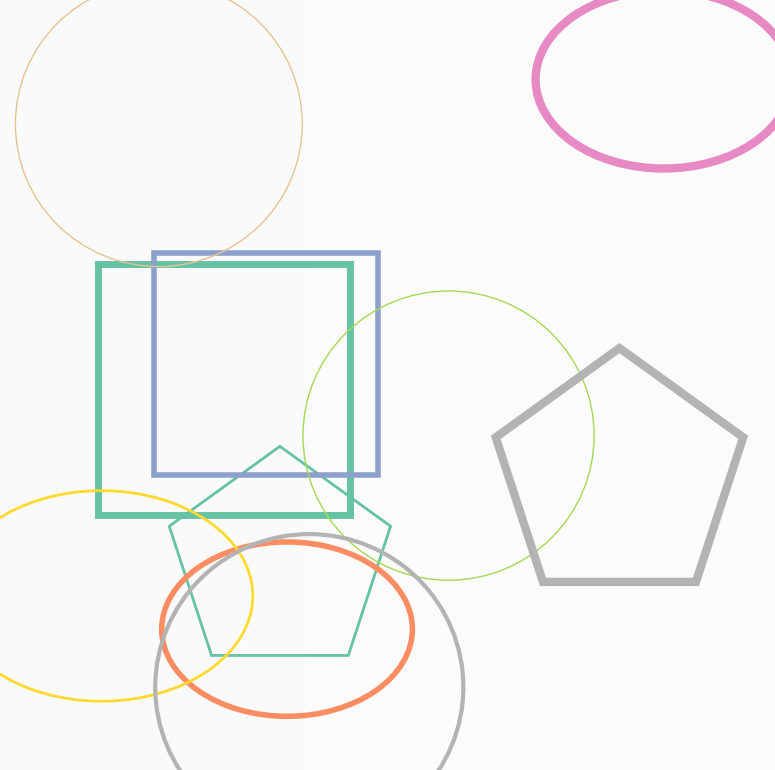[{"shape": "square", "thickness": 2.5, "radius": 0.81, "center": [0.289, 0.494]}, {"shape": "pentagon", "thickness": 1, "radius": 0.75, "center": [0.361, 0.27]}, {"shape": "oval", "thickness": 2, "radius": 0.81, "center": [0.37, 0.183]}, {"shape": "square", "thickness": 2, "radius": 0.72, "center": [0.343, 0.527]}, {"shape": "oval", "thickness": 3, "radius": 0.83, "center": [0.856, 0.897]}, {"shape": "circle", "thickness": 0.5, "radius": 0.94, "center": [0.579, 0.434]}, {"shape": "oval", "thickness": 1, "radius": 0.98, "center": [0.131, 0.226]}, {"shape": "circle", "thickness": 0.5, "radius": 0.93, "center": [0.205, 0.839]}, {"shape": "circle", "thickness": 1.5, "radius": 0.99, "center": [0.399, 0.108]}, {"shape": "pentagon", "thickness": 3, "radius": 0.84, "center": [0.799, 0.38]}]